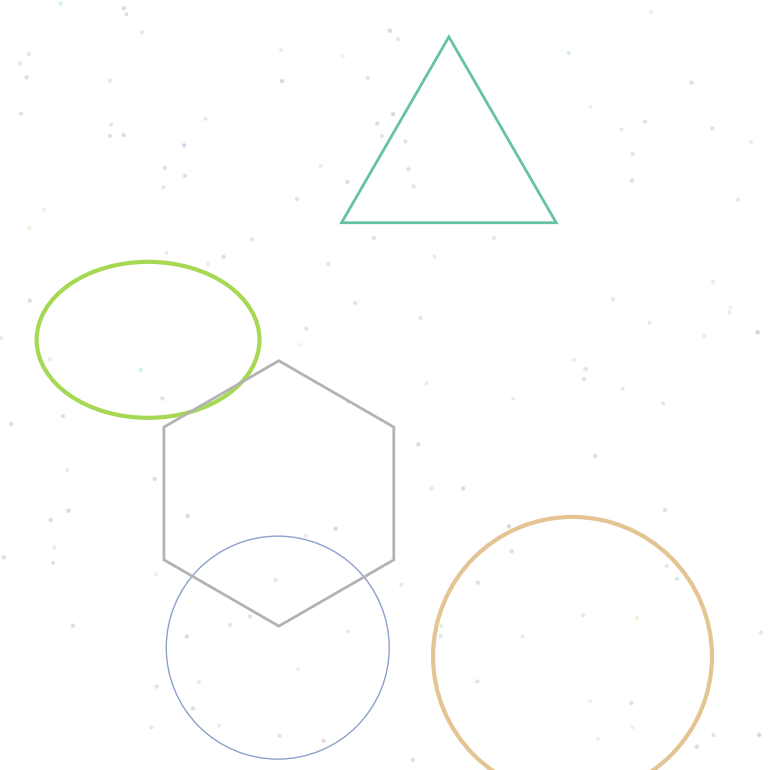[{"shape": "triangle", "thickness": 1, "radius": 0.8, "center": [0.583, 0.791]}, {"shape": "circle", "thickness": 0.5, "radius": 0.72, "center": [0.361, 0.159]}, {"shape": "oval", "thickness": 1.5, "radius": 0.72, "center": [0.192, 0.559]}, {"shape": "circle", "thickness": 1.5, "radius": 0.91, "center": [0.744, 0.148]}, {"shape": "hexagon", "thickness": 1, "radius": 0.86, "center": [0.362, 0.359]}]